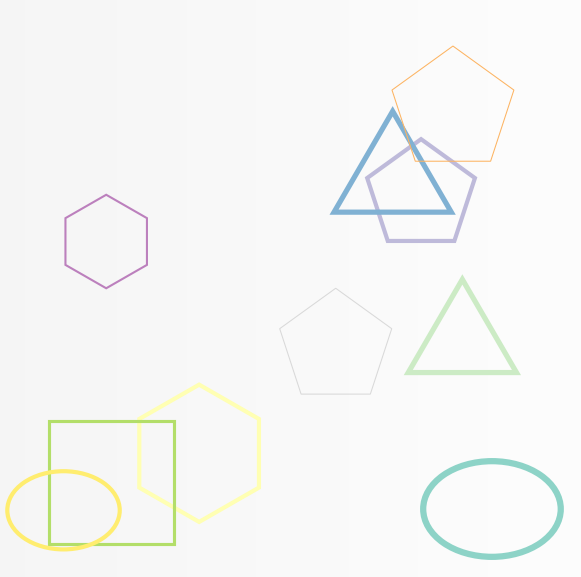[{"shape": "oval", "thickness": 3, "radius": 0.59, "center": [0.846, 0.118]}, {"shape": "hexagon", "thickness": 2, "radius": 0.59, "center": [0.343, 0.214]}, {"shape": "pentagon", "thickness": 2, "radius": 0.49, "center": [0.724, 0.661]}, {"shape": "triangle", "thickness": 2.5, "radius": 0.58, "center": [0.676, 0.69]}, {"shape": "pentagon", "thickness": 0.5, "radius": 0.55, "center": [0.779, 0.809]}, {"shape": "square", "thickness": 1.5, "radius": 0.54, "center": [0.192, 0.164]}, {"shape": "pentagon", "thickness": 0.5, "radius": 0.51, "center": [0.578, 0.399]}, {"shape": "hexagon", "thickness": 1, "radius": 0.4, "center": [0.183, 0.581]}, {"shape": "triangle", "thickness": 2.5, "radius": 0.54, "center": [0.795, 0.408]}, {"shape": "oval", "thickness": 2, "radius": 0.48, "center": [0.109, 0.115]}]